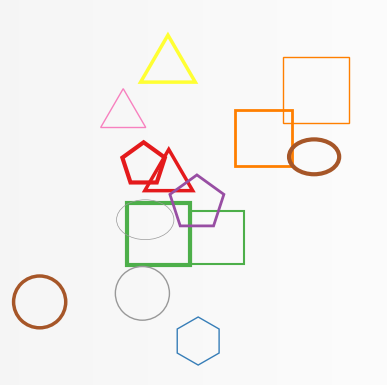[{"shape": "triangle", "thickness": 2.5, "radius": 0.36, "center": [0.436, 0.541]}, {"shape": "pentagon", "thickness": 3, "radius": 0.29, "center": [0.371, 0.573]}, {"shape": "hexagon", "thickness": 1, "radius": 0.31, "center": [0.511, 0.114]}, {"shape": "square", "thickness": 1.5, "radius": 0.34, "center": [0.562, 0.383]}, {"shape": "square", "thickness": 3, "radius": 0.41, "center": [0.41, 0.392]}, {"shape": "pentagon", "thickness": 2, "radius": 0.37, "center": [0.508, 0.472]}, {"shape": "square", "thickness": 2, "radius": 0.36, "center": [0.68, 0.64]}, {"shape": "square", "thickness": 1, "radius": 0.43, "center": [0.815, 0.767]}, {"shape": "triangle", "thickness": 2.5, "radius": 0.41, "center": [0.433, 0.827]}, {"shape": "circle", "thickness": 2.5, "radius": 0.34, "center": [0.102, 0.216]}, {"shape": "oval", "thickness": 3, "radius": 0.32, "center": [0.811, 0.593]}, {"shape": "triangle", "thickness": 1, "radius": 0.34, "center": [0.318, 0.702]}, {"shape": "oval", "thickness": 0.5, "radius": 0.37, "center": [0.375, 0.429]}, {"shape": "circle", "thickness": 1, "radius": 0.35, "center": [0.367, 0.238]}]